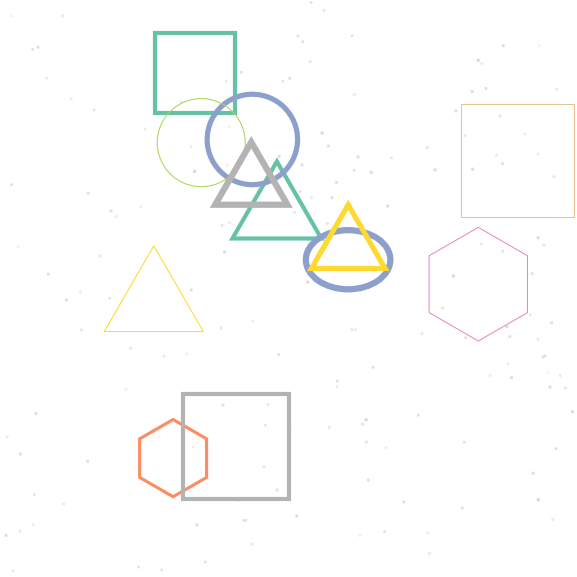[{"shape": "square", "thickness": 2, "radius": 0.35, "center": [0.338, 0.873]}, {"shape": "triangle", "thickness": 2, "radius": 0.44, "center": [0.479, 0.631]}, {"shape": "hexagon", "thickness": 1.5, "radius": 0.33, "center": [0.3, 0.206]}, {"shape": "circle", "thickness": 2.5, "radius": 0.39, "center": [0.437, 0.758]}, {"shape": "oval", "thickness": 3, "radius": 0.37, "center": [0.603, 0.549]}, {"shape": "hexagon", "thickness": 0.5, "radius": 0.49, "center": [0.828, 0.507]}, {"shape": "circle", "thickness": 0.5, "radius": 0.38, "center": [0.348, 0.752]}, {"shape": "triangle", "thickness": 2.5, "radius": 0.37, "center": [0.603, 0.571]}, {"shape": "triangle", "thickness": 0.5, "radius": 0.49, "center": [0.266, 0.475]}, {"shape": "square", "thickness": 0.5, "radius": 0.49, "center": [0.896, 0.721]}, {"shape": "triangle", "thickness": 3, "radius": 0.36, "center": [0.435, 0.681]}, {"shape": "square", "thickness": 2, "radius": 0.46, "center": [0.408, 0.226]}]